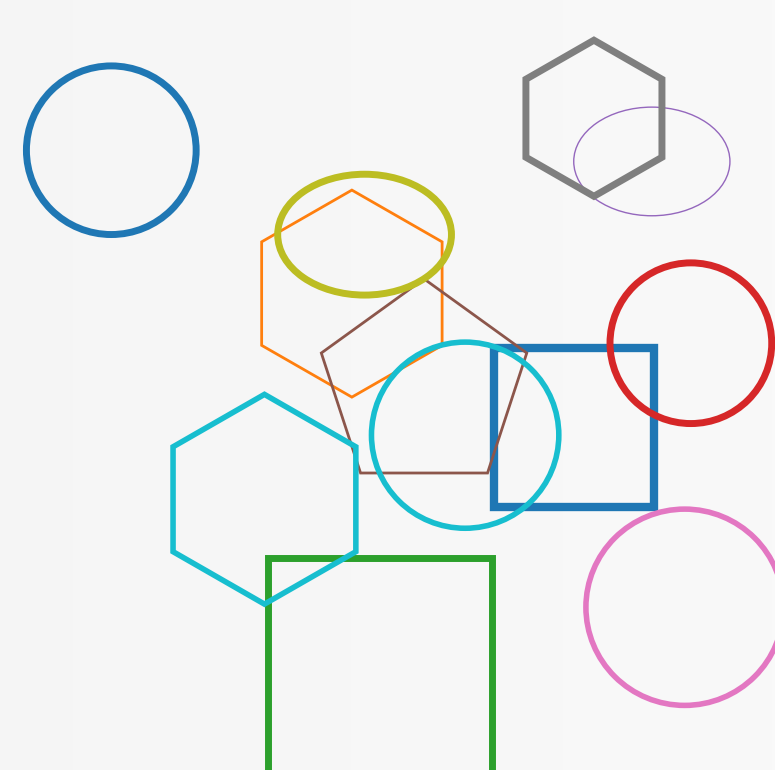[{"shape": "square", "thickness": 3, "radius": 0.51, "center": [0.741, 0.445]}, {"shape": "circle", "thickness": 2.5, "radius": 0.55, "center": [0.144, 0.805]}, {"shape": "hexagon", "thickness": 1, "radius": 0.67, "center": [0.454, 0.619]}, {"shape": "square", "thickness": 2.5, "radius": 0.72, "center": [0.49, 0.131]}, {"shape": "circle", "thickness": 2.5, "radius": 0.52, "center": [0.891, 0.554]}, {"shape": "oval", "thickness": 0.5, "radius": 0.5, "center": [0.841, 0.79]}, {"shape": "pentagon", "thickness": 1, "radius": 0.7, "center": [0.547, 0.498]}, {"shape": "circle", "thickness": 2, "radius": 0.64, "center": [0.883, 0.211]}, {"shape": "hexagon", "thickness": 2.5, "radius": 0.51, "center": [0.766, 0.846]}, {"shape": "oval", "thickness": 2.5, "radius": 0.56, "center": [0.47, 0.695]}, {"shape": "hexagon", "thickness": 2, "radius": 0.68, "center": [0.341, 0.352]}, {"shape": "circle", "thickness": 2, "radius": 0.6, "center": [0.6, 0.435]}]